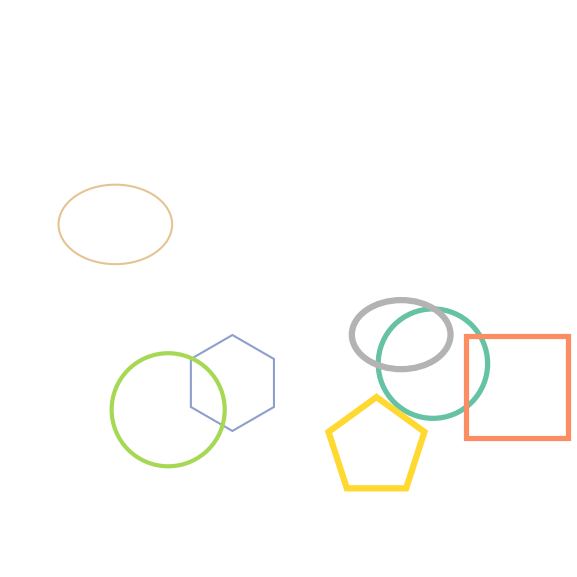[{"shape": "circle", "thickness": 2.5, "radius": 0.47, "center": [0.75, 0.369]}, {"shape": "square", "thickness": 2.5, "radius": 0.44, "center": [0.896, 0.329]}, {"shape": "hexagon", "thickness": 1, "radius": 0.42, "center": [0.402, 0.336]}, {"shape": "circle", "thickness": 2, "radius": 0.49, "center": [0.291, 0.29]}, {"shape": "pentagon", "thickness": 3, "radius": 0.44, "center": [0.652, 0.224]}, {"shape": "oval", "thickness": 1, "radius": 0.49, "center": [0.2, 0.611]}, {"shape": "oval", "thickness": 3, "radius": 0.43, "center": [0.695, 0.42]}]